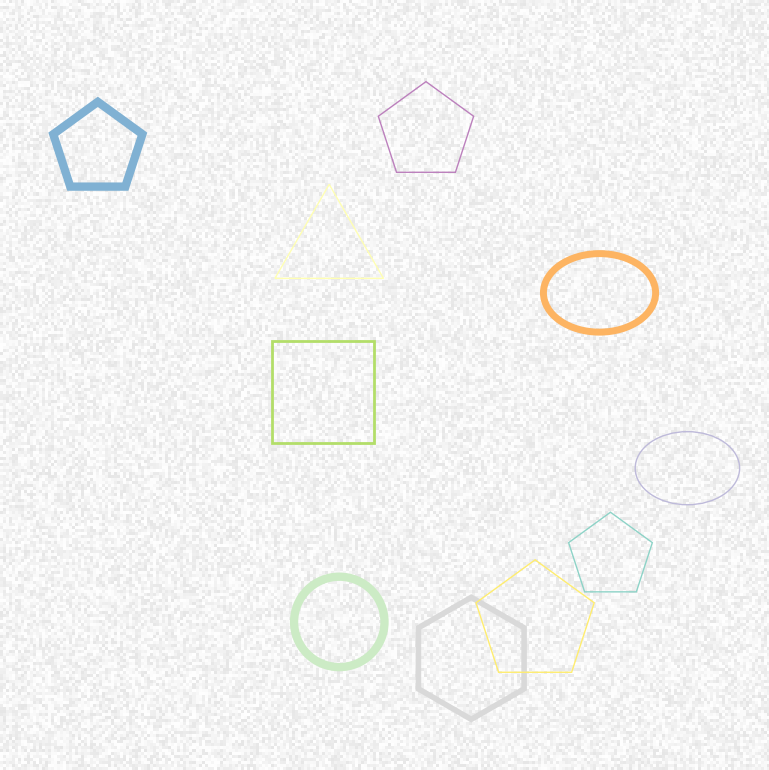[{"shape": "pentagon", "thickness": 0.5, "radius": 0.29, "center": [0.793, 0.278]}, {"shape": "triangle", "thickness": 0.5, "radius": 0.41, "center": [0.428, 0.679]}, {"shape": "oval", "thickness": 0.5, "radius": 0.34, "center": [0.893, 0.392]}, {"shape": "pentagon", "thickness": 3, "radius": 0.3, "center": [0.127, 0.807]}, {"shape": "oval", "thickness": 2.5, "radius": 0.36, "center": [0.779, 0.62]}, {"shape": "square", "thickness": 1, "radius": 0.33, "center": [0.419, 0.491]}, {"shape": "hexagon", "thickness": 2, "radius": 0.4, "center": [0.612, 0.145]}, {"shape": "pentagon", "thickness": 0.5, "radius": 0.33, "center": [0.553, 0.829]}, {"shape": "circle", "thickness": 3, "radius": 0.29, "center": [0.441, 0.192]}, {"shape": "pentagon", "thickness": 0.5, "radius": 0.4, "center": [0.695, 0.192]}]